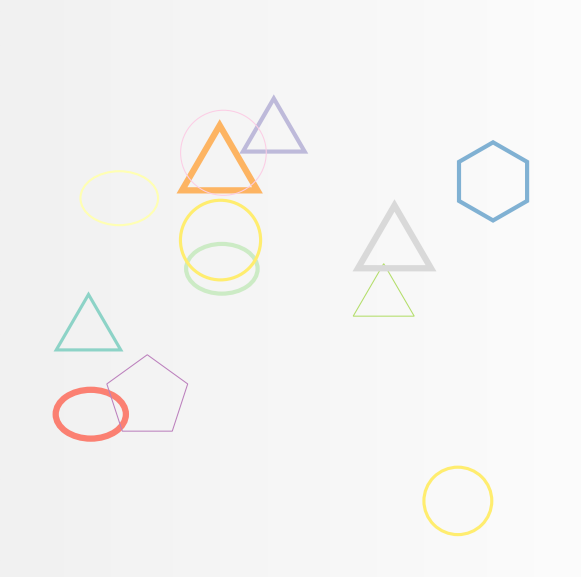[{"shape": "triangle", "thickness": 1.5, "radius": 0.32, "center": [0.152, 0.425]}, {"shape": "oval", "thickness": 1, "radius": 0.33, "center": [0.205, 0.656]}, {"shape": "triangle", "thickness": 2, "radius": 0.31, "center": [0.471, 0.767]}, {"shape": "oval", "thickness": 3, "radius": 0.3, "center": [0.156, 0.282]}, {"shape": "hexagon", "thickness": 2, "radius": 0.34, "center": [0.848, 0.685]}, {"shape": "triangle", "thickness": 3, "radius": 0.37, "center": [0.378, 0.707]}, {"shape": "triangle", "thickness": 0.5, "radius": 0.3, "center": [0.66, 0.482]}, {"shape": "circle", "thickness": 0.5, "radius": 0.37, "center": [0.384, 0.735]}, {"shape": "triangle", "thickness": 3, "radius": 0.36, "center": [0.679, 0.571]}, {"shape": "pentagon", "thickness": 0.5, "radius": 0.37, "center": [0.253, 0.312]}, {"shape": "oval", "thickness": 2, "radius": 0.31, "center": [0.382, 0.534]}, {"shape": "circle", "thickness": 1.5, "radius": 0.29, "center": [0.788, 0.132]}, {"shape": "circle", "thickness": 1.5, "radius": 0.34, "center": [0.379, 0.583]}]